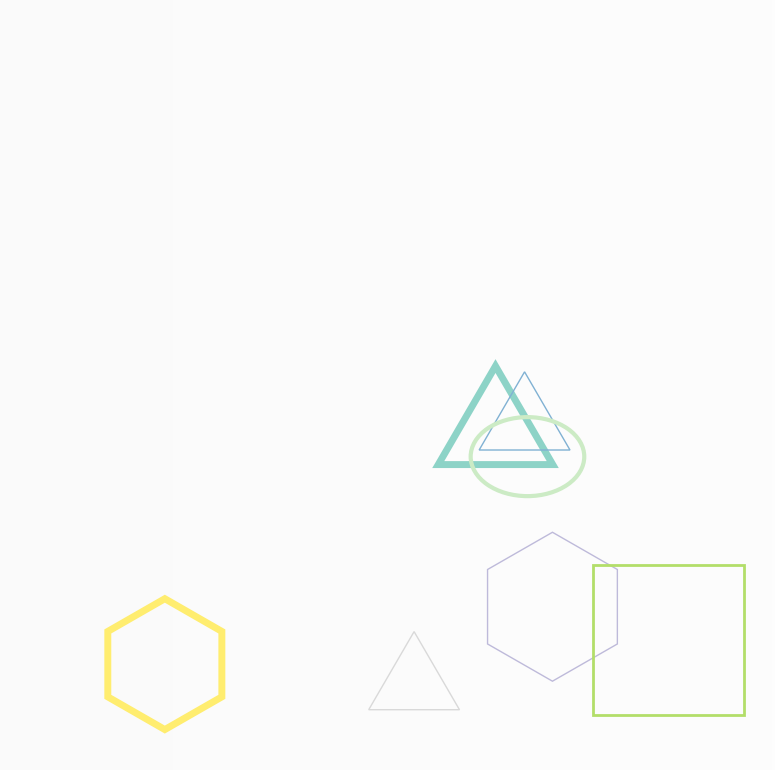[{"shape": "triangle", "thickness": 2.5, "radius": 0.43, "center": [0.639, 0.439]}, {"shape": "hexagon", "thickness": 0.5, "radius": 0.48, "center": [0.713, 0.212]}, {"shape": "triangle", "thickness": 0.5, "radius": 0.34, "center": [0.677, 0.449]}, {"shape": "square", "thickness": 1, "radius": 0.49, "center": [0.863, 0.169]}, {"shape": "triangle", "thickness": 0.5, "radius": 0.34, "center": [0.534, 0.112]}, {"shape": "oval", "thickness": 1.5, "radius": 0.37, "center": [0.681, 0.407]}, {"shape": "hexagon", "thickness": 2.5, "radius": 0.42, "center": [0.213, 0.137]}]